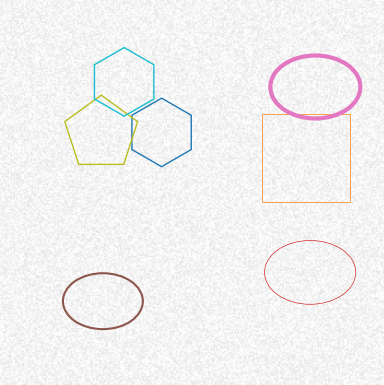[{"shape": "hexagon", "thickness": 1, "radius": 0.45, "center": [0.42, 0.656]}, {"shape": "square", "thickness": 0.5, "radius": 0.57, "center": [0.794, 0.59]}, {"shape": "oval", "thickness": 0.5, "radius": 0.59, "center": [0.806, 0.293]}, {"shape": "oval", "thickness": 1.5, "radius": 0.52, "center": [0.267, 0.218]}, {"shape": "oval", "thickness": 3, "radius": 0.58, "center": [0.819, 0.774]}, {"shape": "pentagon", "thickness": 1, "radius": 0.5, "center": [0.263, 0.653]}, {"shape": "hexagon", "thickness": 1, "radius": 0.45, "center": [0.322, 0.787]}]